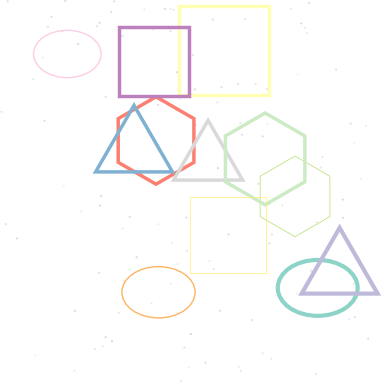[{"shape": "oval", "thickness": 3, "radius": 0.52, "center": [0.825, 0.252]}, {"shape": "square", "thickness": 2.5, "radius": 0.58, "center": [0.581, 0.869]}, {"shape": "triangle", "thickness": 3, "radius": 0.57, "center": [0.882, 0.294]}, {"shape": "hexagon", "thickness": 2.5, "radius": 0.57, "center": [0.405, 0.635]}, {"shape": "triangle", "thickness": 2.5, "radius": 0.58, "center": [0.348, 0.611]}, {"shape": "oval", "thickness": 1, "radius": 0.48, "center": [0.412, 0.241]}, {"shape": "hexagon", "thickness": 0.5, "radius": 0.52, "center": [0.766, 0.49]}, {"shape": "oval", "thickness": 1, "radius": 0.44, "center": [0.175, 0.86]}, {"shape": "triangle", "thickness": 2.5, "radius": 0.52, "center": [0.54, 0.584]}, {"shape": "square", "thickness": 2.5, "radius": 0.45, "center": [0.399, 0.84]}, {"shape": "hexagon", "thickness": 2.5, "radius": 0.6, "center": [0.689, 0.587]}, {"shape": "square", "thickness": 0.5, "radius": 0.49, "center": [0.592, 0.389]}]